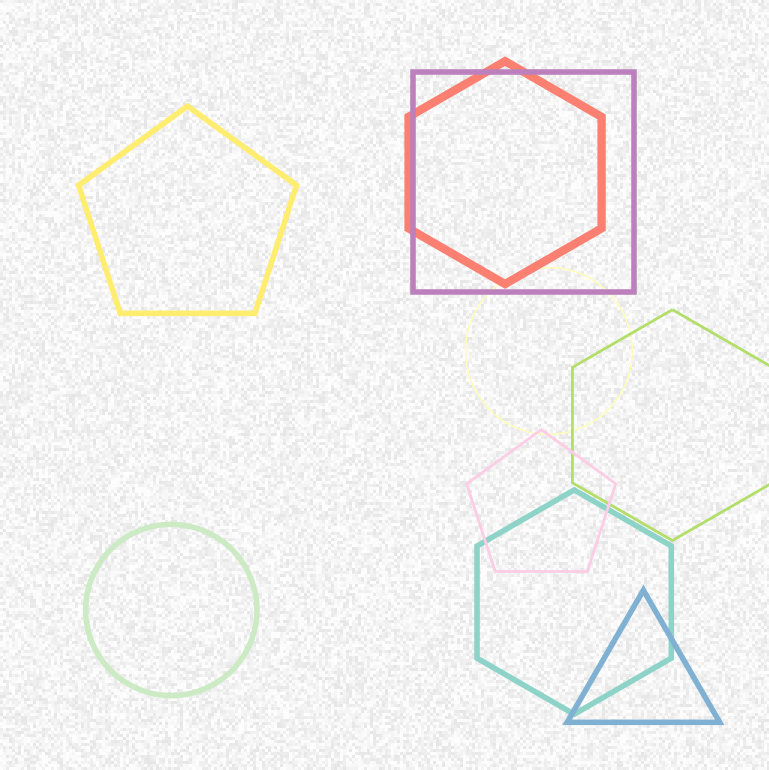[{"shape": "hexagon", "thickness": 2, "radius": 0.73, "center": [0.746, 0.218]}, {"shape": "circle", "thickness": 0.5, "radius": 0.54, "center": [0.713, 0.544]}, {"shape": "hexagon", "thickness": 3, "radius": 0.72, "center": [0.656, 0.776]}, {"shape": "triangle", "thickness": 2, "radius": 0.57, "center": [0.836, 0.119]}, {"shape": "hexagon", "thickness": 1, "radius": 0.75, "center": [0.873, 0.448]}, {"shape": "pentagon", "thickness": 1, "radius": 0.51, "center": [0.703, 0.34]}, {"shape": "square", "thickness": 2, "radius": 0.72, "center": [0.68, 0.763]}, {"shape": "circle", "thickness": 2, "radius": 0.56, "center": [0.222, 0.208]}, {"shape": "pentagon", "thickness": 2, "radius": 0.74, "center": [0.244, 0.713]}]